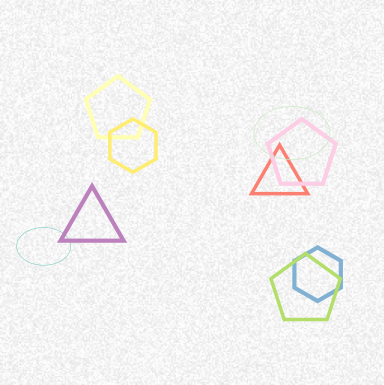[{"shape": "oval", "thickness": 0.5, "radius": 0.35, "center": [0.113, 0.36]}, {"shape": "pentagon", "thickness": 3, "radius": 0.44, "center": [0.306, 0.714]}, {"shape": "triangle", "thickness": 2.5, "radius": 0.42, "center": [0.726, 0.539]}, {"shape": "hexagon", "thickness": 3, "radius": 0.35, "center": [0.825, 0.288]}, {"shape": "pentagon", "thickness": 2.5, "radius": 0.47, "center": [0.794, 0.247]}, {"shape": "pentagon", "thickness": 3, "radius": 0.46, "center": [0.784, 0.598]}, {"shape": "triangle", "thickness": 3, "radius": 0.47, "center": [0.239, 0.422]}, {"shape": "oval", "thickness": 0.5, "radius": 0.49, "center": [0.758, 0.655]}, {"shape": "hexagon", "thickness": 2.5, "radius": 0.35, "center": [0.345, 0.622]}]